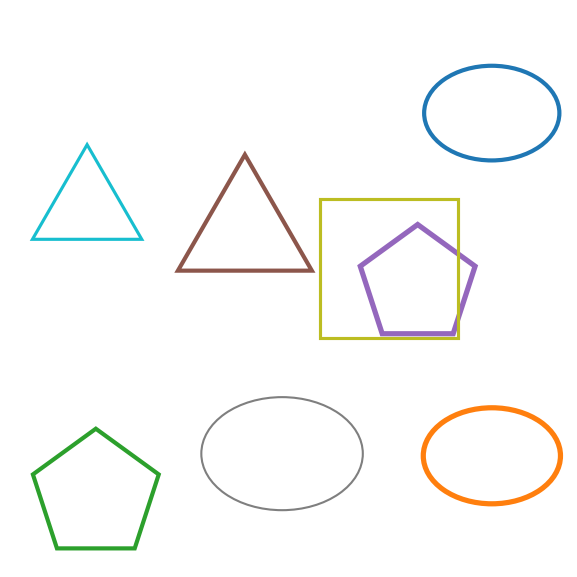[{"shape": "oval", "thickness": 2, "radius": 0.59, "center": [0.852, 0.803]}, {"shape": "oval", "thickness": 2.5, "radius": 0.59, "center": [0.852, 0.21]}, {"shape": "pentagon", "thickness": 2, "radius": 0.57, "center": [0.166, 0.142]}, {"shape": "pentagon", "thickness": 2.5, "radius": 0.52, "center": [0.723, 0.506]}, {"shape": "triangle", "thickness": 2, "radius": 0.67, "center": [0.424, 0.597]}, {"shape": "oval", "thickness": 1, "radius": 0.7, "center": [0.488, 0.214]}, {"shape": "square", "thickness": 1.5, "radius": 0.6, "center": [0.674, 0.534]}, {"shape": "triangle", "thickness": 1.5, "radius": 0.55, "center": [0.151, 0.639]}]